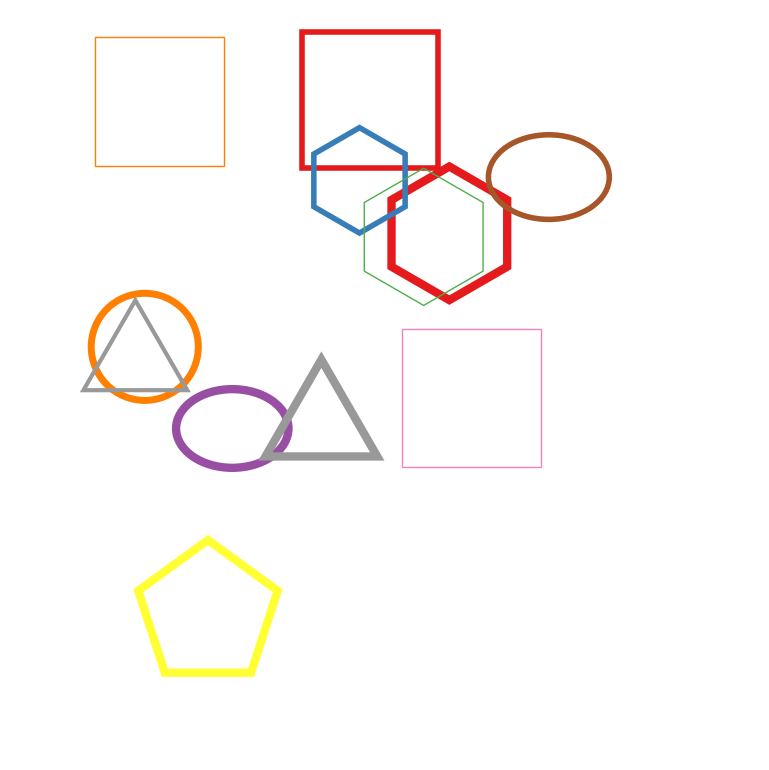[{"shape": "square", "thickness": 2, "radius": 0.44, "center": [0.48, 0.87]}, {"shape": "hexagon", "thickness": 3, "radius": 0.43, "center": [0.584, 0.697]}, {"shape": "hexagon", "thickness": 2, "radius": 0.34, "center": [0.467, 0.766]}, {"shape": "hexagon", "thickness": 0.5, "radius": 0.45, "center": [0.55, 0.692]}, {"shape": "oval", "thickness": 3, "radius": 0.36, "center": [0.302, 0.444]}, {"shape": "square", "thickness": 0.5, "radius": 0.42, "center": [0.207, 0.868]}, {"shape": "circle", "thickness": 2.5, "radius": 0.35, "center": [0.188, 0.55]}, {"shape": "pentagon", "thickness": 3, "radius": 0.48, "center": [0.27, 0.203]}, {"shape": "oval", "thickness": 2, "radius": 0.39, "center": [0.713, 0.77]}, {"shape": "square", "thickness": 0.5, "radius": 0.45, "center": [0.613, 0.483]}, {"shape": "triangle", "thickness": 1.5, "radius": 0.39, "center": [0.176, 0.532]}, {"shape": "triangle", "thickness": 3, "radius": 0.42, "center": [0.417, 0.449]}]